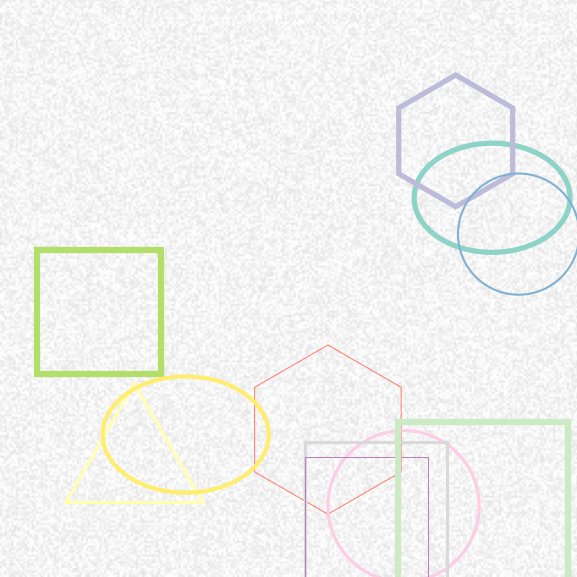[{"shape": "oval", "thickness": 2.5, "radius": 0.68, "center": [0.852, 0.657]}, {"shape": "triangle", "thickness": 1.5, "radius": 0.69, "center": [0.233, 0.198]}, {"shape": "hexagon", "thickness": 2.5, "radius": 0.57, "center": [0.789, 0.755]}, {"shape": "hexagon", "thickness": 0.5, "radius": 0.73, "center": [0.568, 0.255]}, {"shape": "circle", "thickness": 1, "radius": 0.52, "center": [0.898, 0.594]}, {"shape": "square", "thickness": 3, "radius": 0.54, "center": [0.172, 0.459]}, {"shape": "circle", "thickness": 1.5, "radius": 0.65, "center": [0.699, 0.123]}, {"shape": "square", "thickness": 1.5, "radius": 0.62, "center": [0.652, 0.112]}, {"shape": "square", "thickness": 0.5, "radius": 0.53, "center": [0.634, 0.102]}, {"shape": "square", "thickness": 3, "radius": 0.74, "center": [0.836, 0.12]}, {"shape": "oval", "thickness": 2, "radius": 0.72, "center": [0.322, 0.247]}]